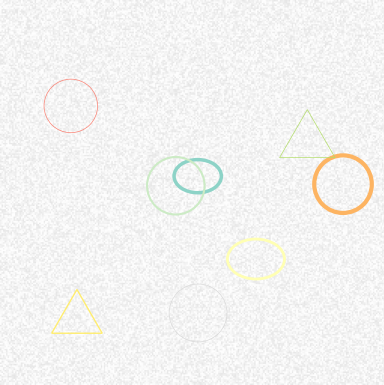[{"shape": "oval", "thickness": 2.5, "radius": 0.31, "center": [0.514, 0.542]}, {"shape": "oval", "thickness": 2, "radius": 0.37, "center": [0.665, 0.327]}, {"shape": "circle", "thickness": 0.5, "radius": 0.35, "center": [0.184, 0.725]}, {"shape": "circle", "thickness": 3, "radius": 0.37, "center": [0.891, 0.522]}, {"shape": "triangle", "thickness": 0.5, "radius": 0.42, "center": [0.798, 0.632]}, {"shape": "circle", "thickness": 0.5, "radius": 0.38, "center": [0.515, 0.187]}, {"shape": "circle", "thickness": 1.5, "radius": 0.37, "center": [0.457, 0.518]}, {"shape": "triangle", "thickness": 1, "radius": 0.38, "center": [0.2, 0.172]}]